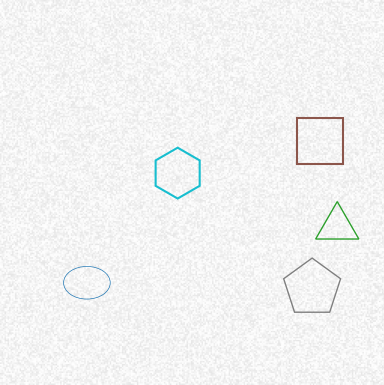[{"shape": "oval", "thickness": 0.5, "radius": 0.3, "center": [0.226, 0.266]}, {"shape": "triangle", "thickness": 1, "radius": 0.32, "center": [0.876, 0.412]}, {"shape": "square", "thickness": 1.5, "radius": 0.3, "center": [0.831, 0.634]}, {"shape": "pentagon", "thickness": 1, "radius": 0.39, "center": [0.811, 0.252]}, {"shape": "hexagon", "thickness": 1.5, "radius": 0.33, "center": [0.461, 0.55]}]